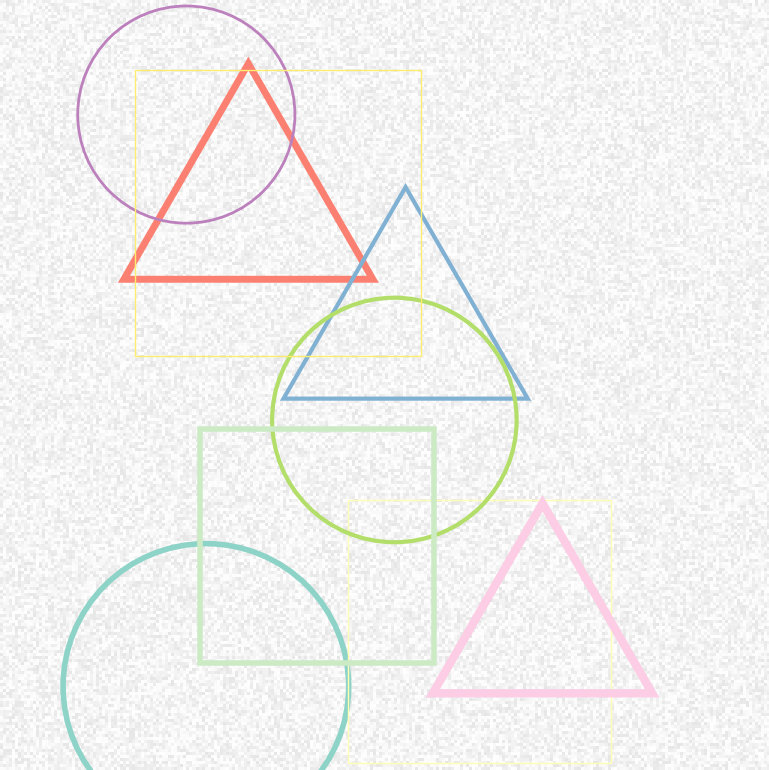[{"shape": "circle", "thickness": 2, "radius": 0.93, "center": [0.267, 0.109]}, {"shape": "square", "thickness": 0.5, "radius": 0.85, "center": [0.623, 0.18]}, {"shape": "triangle", "thickness": 2.5, "radius": 0.93, "center": [0.323, 0.731]}, {"shape": "triangle", "thickness": 1.5, "radius": 0.92, "center": [0.527, 0.574]}, {"shape": "circle", "thickness": 1.5, "radius": 0.79, "center": [0.512, 0.455]}, {"shape": "triangle", "thickness": 3, "radius": 0.82, "center": [0.705, 0.182]}, {"shape": "circle", "thickness": 1, "radius": 0.71, "center": [0.242, 0.851]}, {"shape": "square", "thickness": 2, "radius": 0.76, "center": [0.412, 0.291]}, {"shape": "square", "thickness": 0.5, "radius": 0.93, "center": [0.361, 0.724]}]